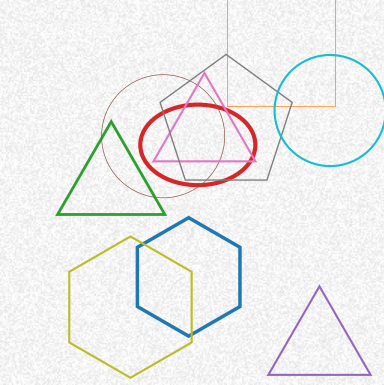[{"shape": "hexagon", "thickness": 2.5, "radius": 0.77, "center": [0.49, 0.281]}, {"shape": "square", "thickness": 0.5, "radius": 0.7, "center": [0.729, 0.864]}, {"shape": "triangle", "thickness": 2, "radius": 0.8, "center": [0.289, 0.523]}, {"shape": "oval", "thickness": 3, "radius": 0.75, "center": [0.514, 0.624]}, {"shape": "triangle", "thickness": 1.5, "radius": 0.77, "center": [0.83, 0.103]}, {"shape": "circle", "thickness": 0.5, "radius": 0.8, "center": [0.424, 0.646]}, {"shape": "triangle", "thickness": 1.5, "radius": 0.76, "center": [0.531, 0.657]}, {"shape": "pentagon", "thickness": 1, "radius": 0.9, "center": [0.587, 0.678]}, {"shape": "hexagon", "thickness": 1.5, "radius": 0.92, "center": [0.339, 0.202]}, {"shape": "circle", "thickness": 1.5, "radius": 0.72, "center": [0.857, 0.713]}]